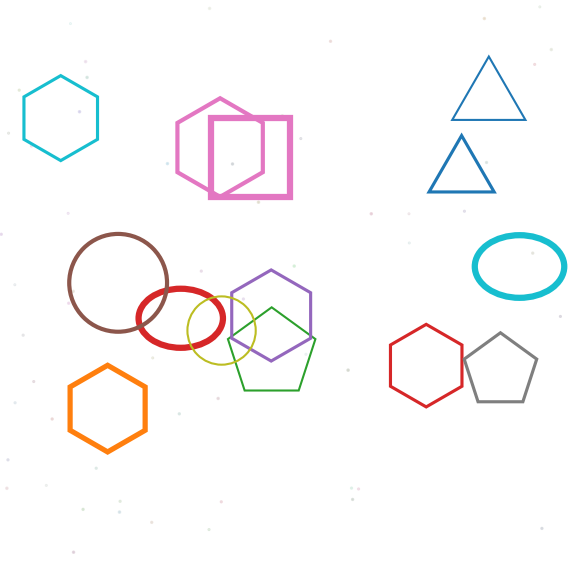[{"shape": "triangle", "thickness": 1, "radius": 0.37, "center": [0.846, 0.828]}, {"shape": "triangle", "thickness": 1.5, "radius": 0.33, "center": [0.799, 0.699]}, {"shape": "hexagon", "thickness": 2.5, "radius": 0.38, "center": [0.186, 0.292]}, {"shape": "pentagon", "thickness": 1, "radius": 0.4, "center": [0.47, 0.387]}, {"shape": "hexagon", "thickness": 1.5, "radius": 0.36, "center": [0.738, 0.366]}, {"shape": "oval", "thickness": 3, "radius": 0.37, "center": [0.313, 0.448]}, {"shape": "hexagon", "thickness": 1.5, "radius": 0.39, "center": [0.47, 0.453]}, {"shape": "circle", "thickness": 2, "radius": 0.42, "center": [0.205, 0.509]}, {"shape": "square", "thickness": 3, "radius": 0.34, "center": [0.433, 0.726]}, {"shape": "hexagon", "thickness": 2, "radius": 0.43, "center": [0.381, 0.744]}, {"shape": "pentagon", "thickness": 1.5, "radius": 0.33, "center": [0.867, 0.357]}, {"shape": "circle", "thickness": 1, "radius": 0.3, "center": [0.384, 0.427]}, {"shape": "hexagon", "thickness": 1.5, "radius": 0.37, "center": [0.105, 0.795]}, {"shape": "oval", "thickness": 3, "radius": 0.39, "center": [0.9, 0.538]}]